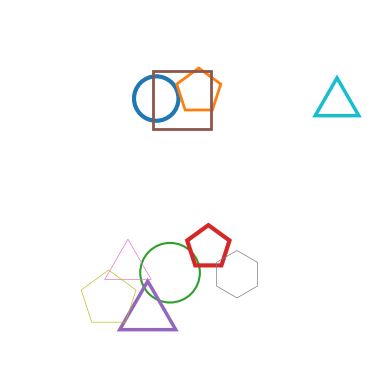[{"shape": "circle", "thickness": 3, "radius": 0.29, "center": [0.406, 0.744]}, {"shape": "pentagon", "thickness": 2, "radius": 0.3, "center": [0.516, 0.763]}, {"shape": "circle", "thickness": 1.5, "radius": 0.39, "center": [0.442, 0.292]}, {"shape": "pentagon", "thickness": 3, "radius": 0.29, "center": [0.541, 0.357]}, {"shape": "triangle", "thickness": 2.5, "radius": 0.42, "center": [0.384, 0.186]}, {"shape": "square", "thickness": 2, "radius": 0.38, "center": [0.474, 0.74]}, {"shape": "triangle", "thickness": 0.5, "radius": 0.35, "center": [0.332, 0.309]}, {"shape": "hexagon", "thickness": 0.5, "radius": 0.31, "center": [0.616, 0.288]}, {"shape": "pentagon", "thickness": 0.5, "radius": 0.37, "center": [0.282, 0.224]}, {"shape": "triangle", "thickness": 2.5, "radius": 0.33, "center": [0.875, 0.732]}]